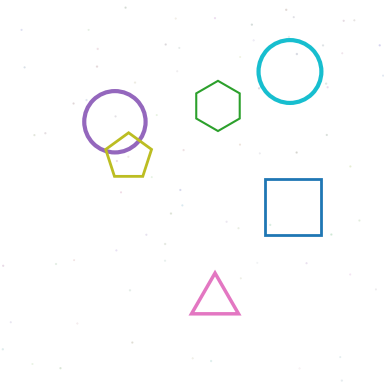[{"shape": "square", "thickness": 2, "radius": 0.36, "center": [0.761, 0.463]}, {"shape": "hexagon", "thickness": 1.5, "radius": 0.33, "center": [0.566, 0.725]}, {"shape": "circle", "thickness": 3, "radius": 0.4, "center": [0.298, 0.684]}, {"shape": "triangle", "thickness": 2.5, "radius": 0.35, "center": [0.559, 0.22]}, {"shape": "pentagon", "thickness": 2, "radius": 0.31, "center": [0.334, 0.593]}, {"shape": "circle", "thickness": 3, "radius": 0.41, "center": [0.753, 0.814]}]